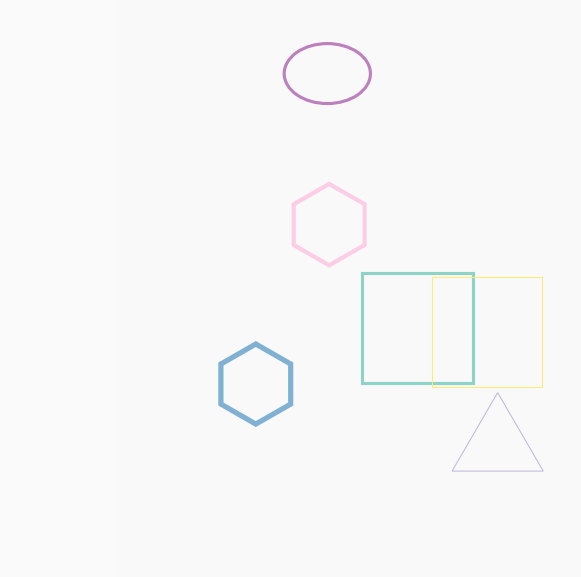[{"shape": "square", "thickness": 1.5, "radius": 0.48, "center": [0.718, 0.431]}, {"shape": "triangle", "thickness": 0.5, "radius": 0.45, "center": [0.856, 0.229]}, {"shape": "hexagon", "thickness": 2.5, "radius": 0.35, "center": [0.44, 0.334]}, {"shape": "hexagon", "thickness": 2, "radius": 0.35, "center": [0.566, 0.61]}, {"shape": "oval", "thickness": 1.5, "radius": 0.37, "center": [0.563, 0.872]}, {"shape": "square", "thickness": 0.5, "radius": 0.47, "center": [0.838, 0.424]}]